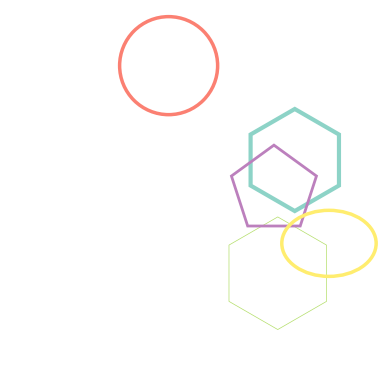[{"shape": "hexagon", "thickness": 3, "radius": 0.66, "center": [0.766, 0.584]}, {"shape": "circle", "thickness": 2.5, "radius": 0.64, "center": [0.438, 0.829]}, {"shape": "hexagon", "thickness": 0.5, "radius": 0.73, "center": [0.721, 0.29]}, {"shape": "pentagon", "thickness": 2, "radius": 0.58, "center": [0.712, 0.507]}, {"shape": "oval", "thickness": 2.5, "radius": 0.61, "center": [0.854, 0.368]}]